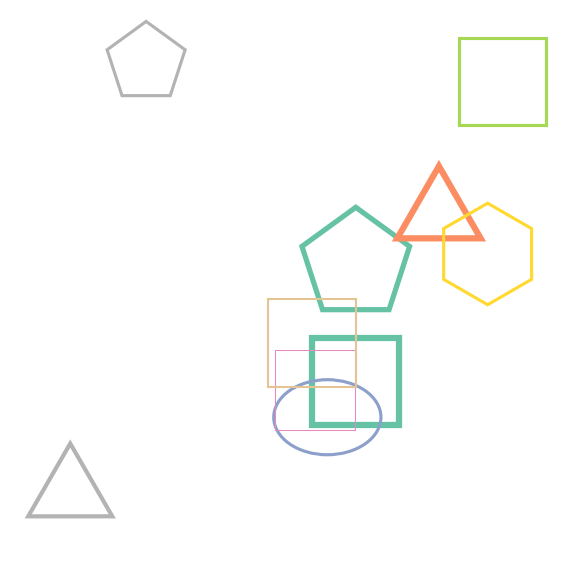[{"shape": "pentagon", "thickness": 2.5, "radius": 0.49, "center": [0.616, 0.542]}, {"shape": "square", "thickness": 3, "radius": 0.38, "center": [0.616, 0.339]}, {"shape": "triangle", "thickness": 3, "radius": 0.42, "center": [0.76, 0.628]}, {"shape": "oval", "thickness": 1.5, "radius": 0.46, "center": [0.567, 0.277]}, {"shape": "square", "thickness": 0.5, "radius": 0.35, "center": [0.546, 0.324]}, {"shape": "square", "thickness": 1.5, "radius": 0.38, "center": [0.87, 0.858]}, {"shape": "hexagon", "thickness": 1.5, "radius": 0.44, "center": [0.844, 0.559]}, {"shape": "square", "thickness": 1, "radius": 0.38, "center": [0.54, 0.405]}, {"shape": "triangle", "thickness": 2, "radius": 0.42, "center": [0.122, 0.147]}, {"shape": "pentagon", "thickness": 1.5, "radius": 0.36, "center": [0.253, 0.891]}]